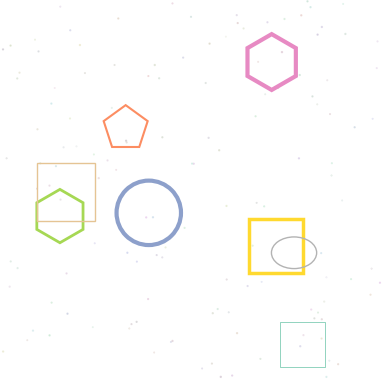[{"shape": "square", "thickness": 0.5, "radius": 0.29, "center": [0.787, 0.106]}, {"shape": "pentagon", "thickness": 1.5, "radius": 0.3, "center": [0.326, 0.667]}, {"shape": "circle", "thickness": 3, "radius": 0.42, "center": [0.386, 0.447]}, {"shape": "hexagon", "thickness": 3, "radius": 0.36, "center": [0.706, 0.839]}, {"shape": "hexagon", "thickness": 2, "radius": 0.35, "center": [0.156, 0.439]}, {"shape": "square", "thickness": 2.5, "radius": 0.35, "center": [0.716, 0.361]}, {"shape": "square", "thickness": 1, "radius": 0.38, "center": [0.171, 0.501]}, {"shape": "oval", "thickness": 1, "radius": 0.29, "center": [0.764, 0.343]}]